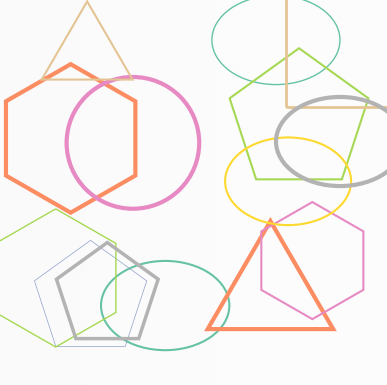[{"shape": "oval", "thickness": 1.5, "radius": 0.83, "center": [0.426, 0.206]}, {"shape": "oval", "thickness": 1, "radius": 0.83, "center": [0.712, 0.896]}, {"shape": "triangle", "thickness": 3, "radius": 0.94, "center": [0.698, 0.239]}, {"shape": "hexagon", "thickness": 3, "radius": 0.96, "center": [0.182, 0.64]}, {"shape": "pentagon", "thickness": 0.5, "radius": 0.76, "center": [0.234, 0.223]}, {"shape": "hexagon", "thickness": 1.5, "radius": 0.76, "center": [0.806, 0.323]}, {"shape": "circle", "thickness": 3, "radius": 0.86, "center": [0.343, 0.629]}, {"shape": "pentagon", "thickness": 1.5, "radius": 0.94, "center": [0.772, 0.686]}, {"shape": "hexagon", "thickness": 1, "radius": 0.9, "center": [0.144, 0.278]}, {"shape": "oval", "thickness": 1.5, "radius": 0.81, "center": [0.743, 0.529]}, {"shape": "square", "thickness": 2, "radius": 0.7, "center": [0.878, 0.863]}, {"shape": "triangle", "thickness": 1.5, "radius": 0.68, "center": [0.225, 0.861]}, {"shape": "pentagon", "thickness": 2.5, "radius": 0.69, "center": [0.277, 0.232]}, {"shape": "oval", "thickness": 3, "radius": 0.83, "center": [0.878, 0.632]}]